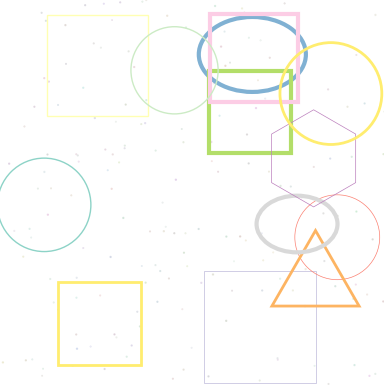[{"shape": "circle", "thickness": 1, "radius": 0.61, "center": [0.115, 0.468]}, {"shape": "square", "thickness": 1, "radius": 0.66, "center": [0.254, 0.829]}, {"shape": "square", "thickness": 0.5, "radius": 0.73, "center": [0.676, 0.15]}, {"shape": "circle", "thickness": 0.5, "radius": 0.55, "center": [0.876, 0.384]}, {"shape": "oval", "thickness": 3, "radius": 0.7, "center": [0.655, 0.859]}, {"shape": "triangle", "thickness": 2, "radius": 0.65, "center": [0.82, 0.27]}, {"shape": "square", "thickness": 3, "radius": 0.53, "center": [0.649, 0.71]}, {"shape": "square", "thickness": 3, "radius": 0.57, "center": [0.659, 0.849]}, {"shape": "oval", "thickness": 3, "radius": 0.53, "center": [0.772, 0.418]}, {"shape": "hexagon", "thickness": 0.5, "radius": 0.63, "center": [0.815, 0.589]}, {"shape": "circle", "thickness": 1, "radius": 0.57, "center": [0.453, 0.817]}, {"shape": "circle", "thickness": 2, "radius": 0.66, "center": [0.859, 0.757]}, {"shape": "square", "thickness": 2, "radius": 0.54, "center": [0.259, 0.16]}]